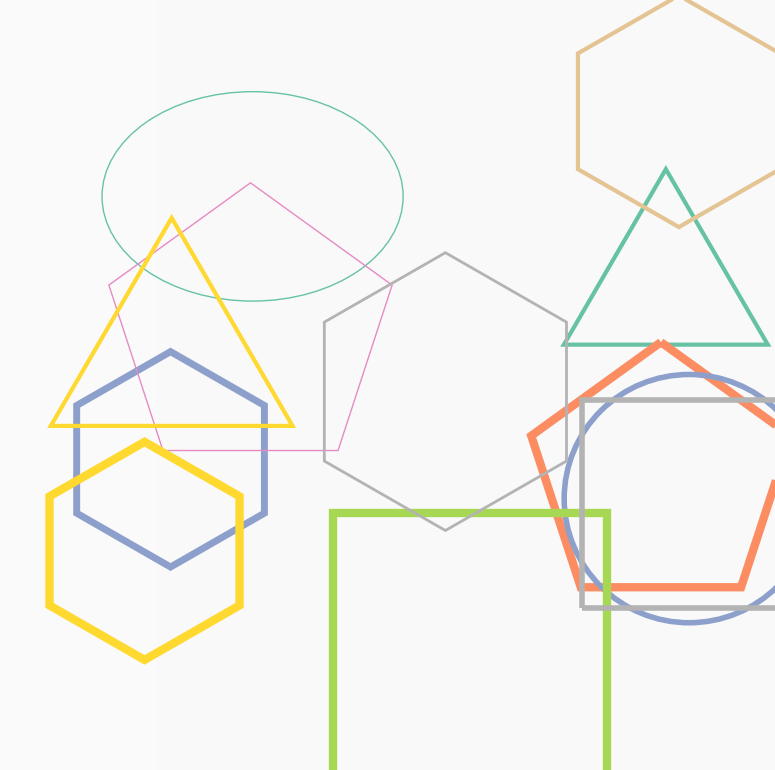[{"shape": "triangle", "thickness": 1.5, "radius": 0.76, "center": [0.859, 0.628]}, {"shape": "oval", "thickness": 0.5, "radius": 0.97, "center": [0.326, 0.745]}, {"shape": "pentagon", "thickness": 3, "radius": 0.88, "center": [0.853, 0.38]}, {"shape": "hexagon", "thickness": 2.5, "radius": 0.7, "center": [0.22, 0.403]}, {"shape": "circle", "thickness": 2, "radius": 0.81, "center": [0.889, 0.352]}, {"shape": "pentagon", "thickness": 0.5, "radius": 0.96, "center": [0.323, 0.57]}, {"shape": "square", "thickness": 3, "radius": 0.88, "center": [0.607, 0.157]}, {"shape": "triangle", "thickness": 1.5, "radius": 0.9, "center": [0.222, 0.537]}, {"shape": "hexagon", "thickness": 3, "radius": 0.71, "center": [0.186, 0.285]}, {"shape": "hexagon", "thickness": 1.5, "radius": 0.75, "center": [0.876, 0.855]}, {"shape": "square", "thickness": 2, "radius": 0.68, "center": [0.886, 0.345]}, {"shape": "hexagon", "thickness": 1, "radius": 0.9, "center": [0.575, 0.491]}]